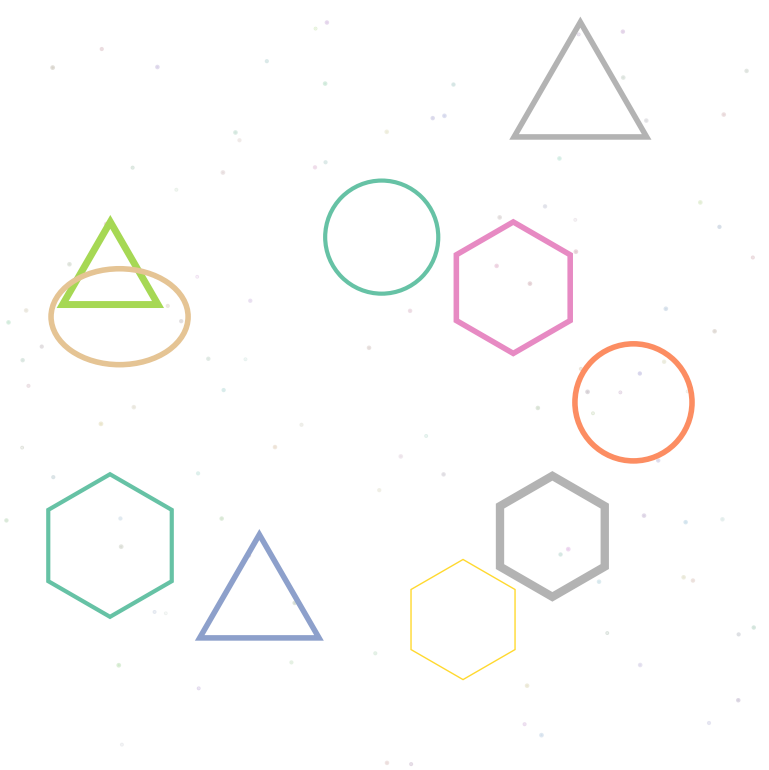[{"shape": "circle", "thickness": 1.5, "radius": 0.37, "center": [0.496, 0.692]}, {"shape": "hexagon", "thickness": 1.5, "radius": 0.46, "center": [0.143, 0.292]}, {"shape": "circle", "thickness": 2, "radius": 0.38, "center": [0.823, 0.477]}, {"shape": "triangle", "thickness": 2, "radius": 0.45, "center": [0.337, 0.216]}, {"shape": "hexagon", "thickness": 2, "radius": 0.43, "center": [0.667, 0.626]}, {"shape": "triangle", "thickness": 2.5, "radius": 0.36, "center": [0.143, 0.64]}, {"shape": "hexagon", "thickness": 0.5, "radius": 0.39, "center": [0.601, 0.195]}, {"shape": "oval", "thickness": 2, "radius": 0.44, "center": [0.155, 0.589]}, {"shape": "triangle", "thickness": 2, "radius": 0.5, "center": [0.754, 0.872]}, {"shape": "hexagon", "thickness": 3, "radius": 0.39, "center": [0.717, 0.303]}]